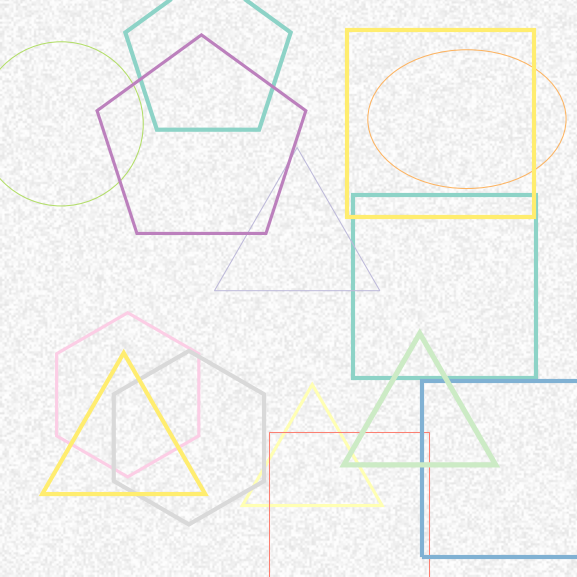[{"shape": "square", "thickness": 2, "radius": 0.79, "center": [0.77, 0.503]}, {"shape": "pentagon", "thickness": 2, "radius": 0.75, "center": [0.36, 0.896]}, {"shape": "triangle", "thickness": 1.5, "radius": 0.7, "center": [0.541, 0.194]}, {"shape": "triangle", "thickness": 0.5, "radius": 0.83, "center": [0.515, 0.578]}, {"shape": "square", "thickness": 0.5, "radius": 0.69, "center": [0.605, 0.112]}, {"shape": "square", "thickness": 2, "radius": 0.76, "center": [0.882, 0.187]}, {"shape": "oval", "thickness": 0.5, "radius": 0.86, "center": [0.809, 0.793]}, {"shape": "circle", "thickness": 0.5, "radius": 0.71, "center": [0.106, 0.785]}, {"shape": "hexagon", "thickness": 1.5, "radius": 0.71, "center": [0.221, 0.315]}, {"shape": "hexagon", "thickness": 2, "radius": 0.75, "center": [0.327, 0.241]}, {"shape": "pentagon", "thickness": 1.5, "radius": 0.95, "center": [0.349, 0.749]}, {"shape": "triangle", "thickness": 2.5, "radius": 0.76, "center": [0.727, 0.27]}, {"shape": "square", "thickness": 2, "radius": 0.81, "center": [0.763, 0.785]}, {"shape": "triangle", "thickness": 2, "radius": 0.81, "center": [0.214, 0.225]}]